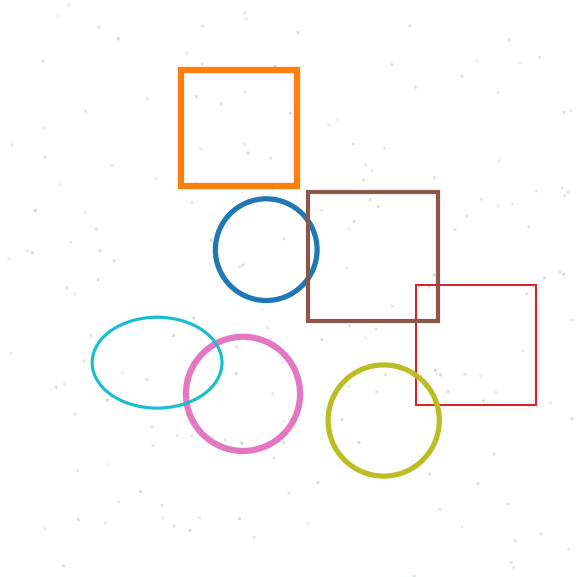[{"shape": "circle", "thickness": 2.5, "radius": 0.44, "center": [0.461, 0.567]}, {"shape": "square", "thickness": 3, "radius": 0.5, "center": [0.413, 0.777]}, {"shape": "square", "thickness": 1, "radius": 0.52, "center": [0.824, 0.402]}, {"shape": "square", "thickness": 2, "radius": 0.56, "center": [0.646, 0.555]}, {"shape": "circle", "thickness": 3, "radius": 0.49, "center": [0.421, 0.317]}, {"shape": "circle", "thickness": 2.5, "radius": 0.48, "center": [0.664, 0.271]}, {"shape": "oval", "thickness": 1.5, "radius": 0.56, "center": [0.272, 0.371]}]